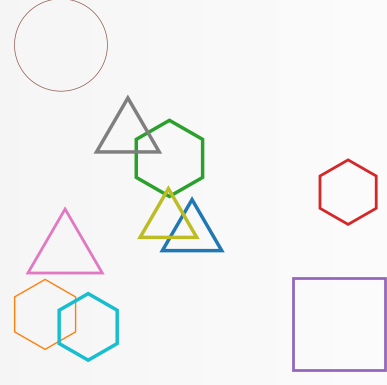[{"shape": "triangle", "thickness": 2.5, "radius": 0.44, "center": [0.496, 0.393]}, {"shape": "hexagon", "thickness": 1, "radius": 0.45, "center": [0.116, 0.183]}, {"shape": "hexagon", "thickness": 2.5, "radius": 0.49, "center": [0.437, 0.589]}, {"shape": "hexagon", "thickness": 2, "radius": 0.42, "center": [0.898, 0.501]}, {"shape": "square", "thickness": 2, "radius": 0.59, "center": [0.875, 0.158]}, {"shape": "circle", "thickness": 0.5, "radius": 0.6, "center": [0.157, 0.883]}, {"shape": "triangle", "thickness": 2, "radius": 0.55, "center": [0.168, 0.346]}, {"shape": "triangle", "thickness": 2.5, "radius": 0.47, "center": [0.33, 0.652]}, {"shape": "triangle", "thickness": 2.5, "radius": 0.42, "center": [0.435, 0.426]}, {"shape": "hexagon", "thickness": 2.5, "radius": 0.43, "center": [0.228, 0.151]}]